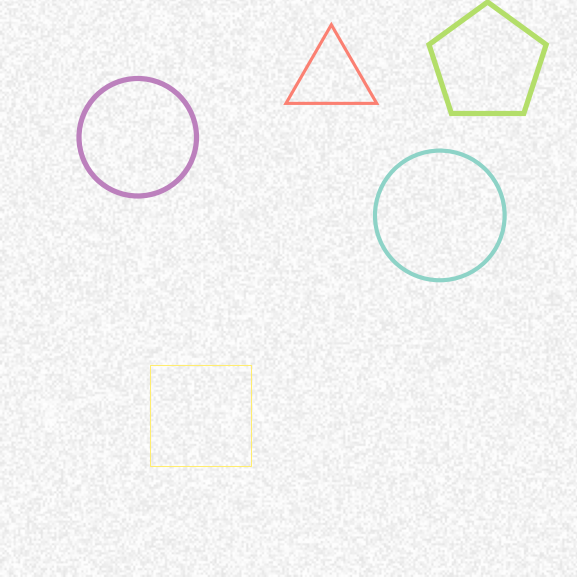[{"shape": "circle", "thickness": 2, "radius": 0.56, "center": [0.762, 0.626]}, {"shape": "triangle", "thickness": 1.5, "radius": 0.45, "center": [0.574, 0.865]}, {"shape": "pentagon", "thickness": 2.5, "radius": 0.53, "center": [0.844, 0.889]}, {"shape": "circle", "thickness": 2.5, "radius": 0.51, "center": [0.239, 0.761]}, {"shape": "square", "thickness": 0.5, "radius": 0.44, "center": [0.348, 0.28]}]